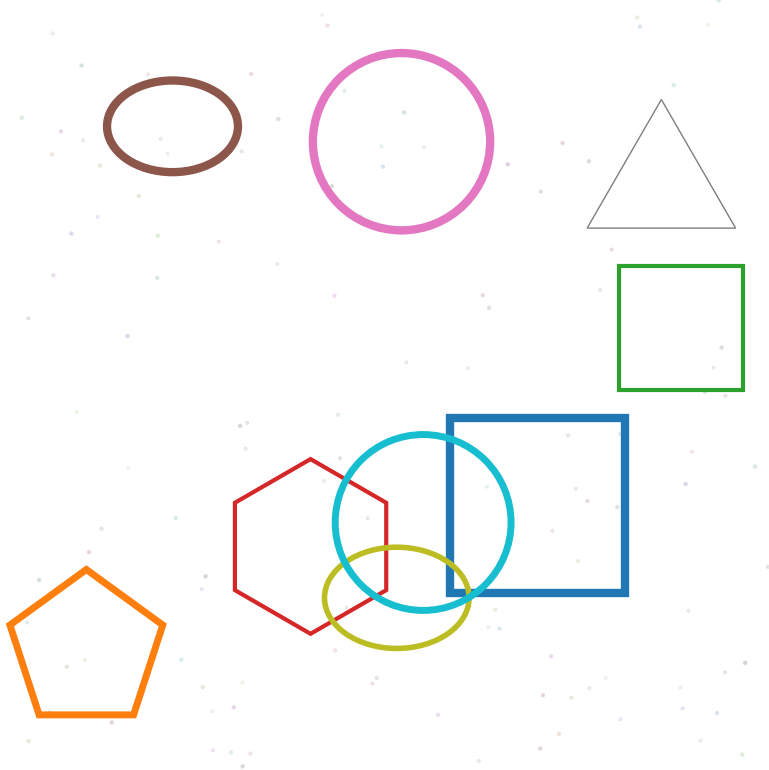[{"shape": "square", "thickness": 3, "radius": 0.57, "center": [0.698, 0.344]}, {"shape": "pentagon", "thickness": 2.5, "radius": 0.52, "center": [0.112, 0.156]}, {"shape": "square", "thickness": 1.5, "radius": 0.4, "center": [0.884, 0.574]}, {"shape": "hexagon", "thickness": 1.5, "radius": 0.57, "center": [0.403, 0.29]}, {"shape": "oval", "thickness": 3, "radius": 0.43, "center": [0.224, 0.836]}, {"shape": "circle", "thickness": 3, "radius": 0.58, "center": [0.521, 0.816]}, {"shape": "triangle", "thickness": 0.5, "radius": 0.56, "center": [0.859, 0.759]}, {"shape": "oval", "thickness": 2, "radius": 0.47, "center": [0.515, 0.224]}, {"shape": "circle", "thickness": 2.5, "radius": 0.57, "center": [0.55, 0.321]}]